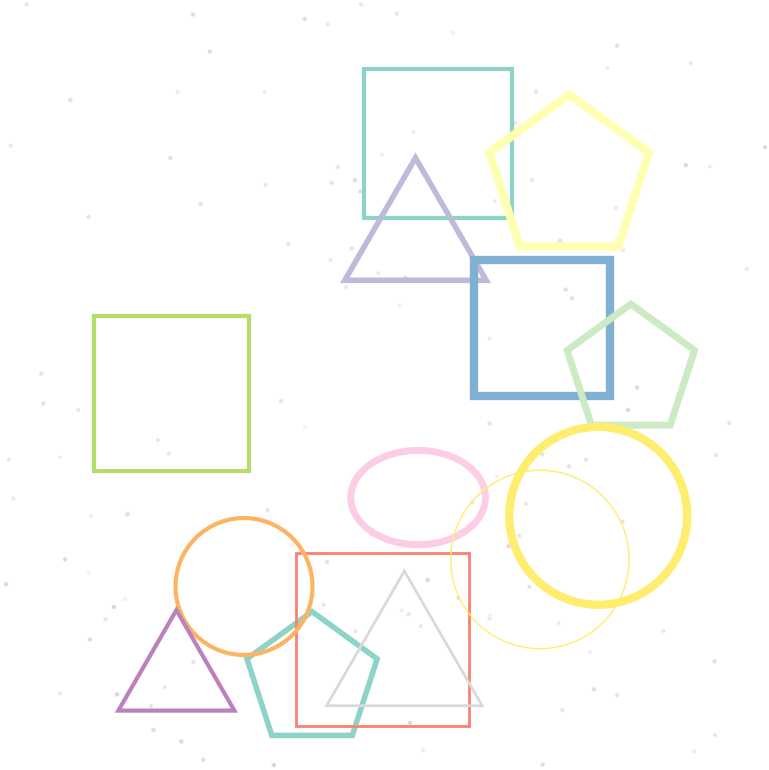[{"shape": "square", "thickness": 1.5, "radius": 0.48, "center": [0.569, 0.813]}, {"shape": "pentagon", "thickness": 2, "radius": 0.44, "center": [0.405, 0.117]}, {"shape": "pentagon", "thickness": 3, "radius": 0.54, "center": [0.739, 0.768]}, {"shape": "triangle", "thickness": 2, "radius": 0.53, "center": [0.54, 0.689]}, {"shape": "square", "thickness": 1, "radius": 0.56, "center": [0.497, 0.169]}, {"shape": "square", "thickness": 3, "radius": 0.44, "center": [0.704, 0.574]}, {"shape": "circle", "thickness": 1.5, "radius": 0.44, "center": [0.317, 0.238]}, {"shape": "square", "thickness": 1.5, "radius": 0.5, "center": [0.223, 0.489]}, {"shape": "oval", "thickness": 2.5, "radius": 0.44, "center": [0.543, 0.354]}, {"shape": "triangle", "thickness": 1, "radius": 0.58, "center": [0.525, 0.142]}, {"shape": "triangle", "thickness": 1.5, "radius": 0.44, "center": [0.229, 0.121]}, {"shape": "pentagon", "thickness": 2.5, "radius": 0.43, "center": [0.819, 0.518]}, {"shape": "circle", "thickness": 0.5, "radius": 0.58, "center": [0.701, 0.273]}, {"shape": "circle", "thickness": 3, "radius": 0.58, "center": [0.777, 0.33]}]